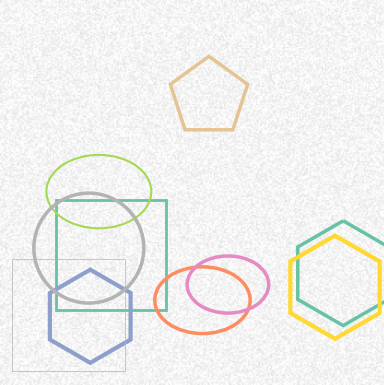[{"shape": "hexagon", "thickness": 2.5, "radius": 0.68, "center": [0.891, 0.29]}, {"shape": "square", "thickness": 2, "radius": 0.71, "center": [0.288, 0.337]}, {"shape": "oval", "thickness": 2.5, "radius": 0.62, "center": [0.526, 0.22]}, {"shape": "hexagon", "thickness": 3, "radius": 0.61, "center": [0.234, 0.179]}, {"shape": "oval", "thickness": 2.5, "radius": 0.53, "center": [0.592, 0.261]}, {"shape": "oval", "thickness": 1.5, "radius": 0.68, "center": [0.257, 0.502]}, {"shape": "hexagon", "thickness": 3, "radius": 0.67, "center": [0.87, 0.254]}, {"shape": "pentagon", "thickness": 2.5, "radius": 0.53, "center": [0.543, 0.748]}, {"shape": "circle", "thickness": 2.5, "radius": 0.71, "center": [0.231, 0.356]}, {"shape": "square", "thickness": 0.5, "radius": 0.73, "center": [0.178, 0.182]}]